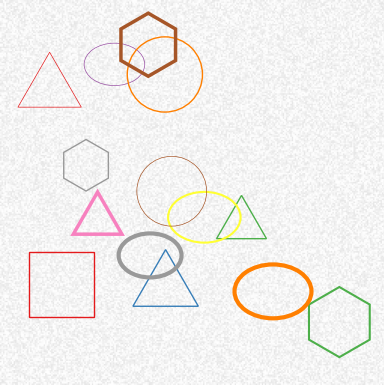[{"shape": "square", "thickness": 1, "radius": 0.42, "center": [0.16, 0.262]}, {"shape": "triangle", "thickness": 0.5, "radius": 0.48, "center": [0.129, 0.769]}, {"shape": "triangle", "thickness": 1, "radius": 0.49, "center": [0.43, 0.254]}, {"shape": "triangle", "thickness": 1, "radius": 0.37, "center": [0.627, 0.417]}, {"shape": "hexagon", "thickness": 1.5, "radius": 0.46, "center": [0.881, 0.163]}, {"shape": "oval", "thickness": 0.5, "radius": 0.39, "center": [0.297, 0.833]}, {"shape": "circle", "thickness": 1, "radius": 0.49, "center": [0.428, 0.807]}, {"shape": "oval", "thickness": 3, "radius": 0.5, "center": [0.709, 0.243]}, {"shape": "oval", "thickness": 1.5, "radius": 0.47, "center": [0.531, 0.436]}, {"shape": "circle", "thickness": 0.5, "radius": 0.45, "center": [0.446, 0.503]}, {"shape": "hexagon", "thickness": 2.5, "radius": 0.41, "center": [0.385, 0.884]}, {"shape": "triangle", "thickness": 2.5, "radius": 0.36, "center": [0.253, 0.428]}, {"shape": "hexagon", "thickness": 1, "radius": 0.33, "center": [0.223, 0.571]}, {"shape": "oval", "thickness": 3, "radius": 0.41, "center": [0.39, 0.337]}]